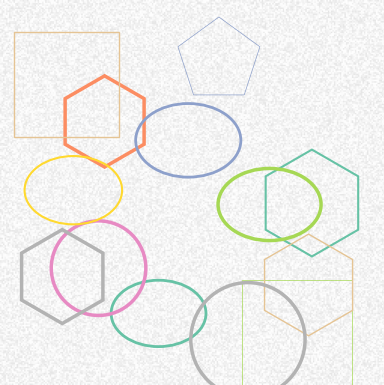[{"shape": "hexagon", "thickness": 1.5, "radius": 0.69, "center": [0.81, 0.473]}, {"shape": "oval", "thickness": 2, "radius": 0.62, "center": [0.412, 0.186]}, {"shape": "hexagon", "thickness": 2.5, "radius": 0.59, "center": [0.272, 0.685]}, {"shape": "oval", "thickness": 2, "radius": 0.68, "center": [0.489, 0.635]}, {"shape": "pentagon", "thickness": 0.5, "radius": 0.56, "center": [0.569, 0.844]}, {"shape": "circle", "thickness": 2.5, "radius": 0.61, "center": [0.256, 0.303]}, {"shape": "oval", "thickness": 2.5, "radius": 0.67, "center": [0.7, 0.469]}, {"shape": "square", "thickness": 0.5, "radius": 0.71, "center": [0.77, 0.129]}, {"shape": "oval", "thickness": 1.5, "radius": 0.63, "center": [0.19, 0.506]}, {"shape": "square", "thickness": 1, "radius": 0.68, "center": [0.173, 0.78]}, {"shape": "hexagon", "thickness": 1, "radius": 0.66, "center": [0.801, 0.26]}, {"shape": "circle", "thickness": 2.5, "radius": 0.74, "center": [0.644, 0.118]}, {"shape": "hexagon", "thickness": 2.5, "radius": 0.61, "center": [0.162, 0.282]}]